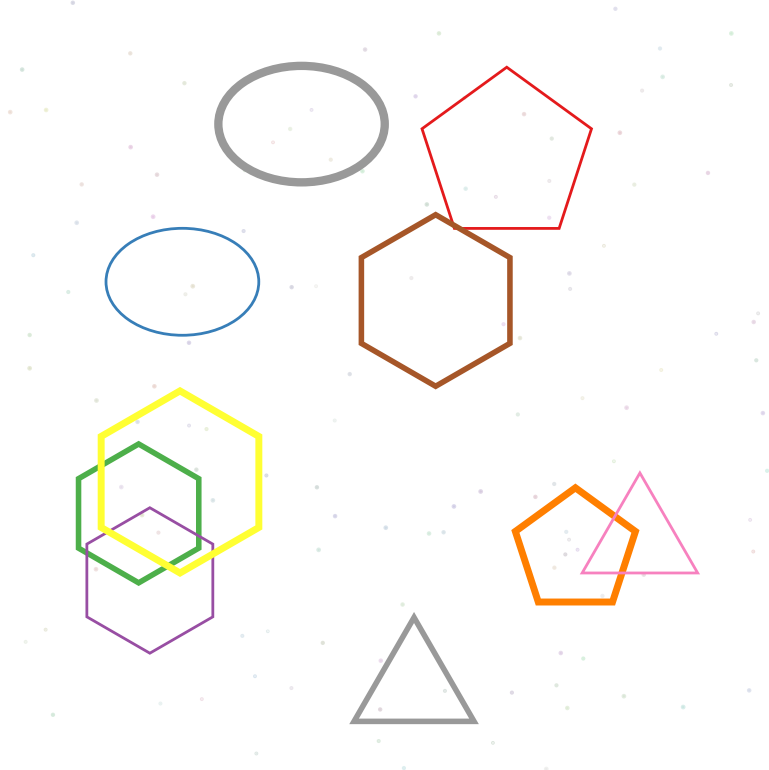[{"shape": "pentagon", "thickness": 1, "radius": 0.58, "center": [0.658, 0.797]}, {"shape": "oval", "thickness": 1, "radius": 0.5, "center": [0.237, 0.634]}, {"shape": "hexagon", "thickness": 2, "radius": 0.45, "center": [0.18, 0.333]}, {"shape": "hexagon", "thickness": 1, "radius": 0.47, "center": [0.195, 0.246]}, {"shape": "pentagon", "thickness": 2.5, "radius": 0.41, "center": [0.747, 0.284]}, {"shape": "hexagon", "thickness": 2.5, "radius": 0.59, "center": [0.234, 0.374]}, {"shape": "hexagon", "thickness": 2, "radius": 0.56, "center": [0.566, 0.61]}, {"shape": "triangle", "thickness": 1, "radius": 0.43, "center": [0.831, 0.299]}, {"shape": "oval", "thickness": 3, "radius": 0.54, "center": [0.392, 0.839]}, {"shape": "triangle", "thickness": 2, "radius": 0.45, "center": [0.538, 0.108]}]